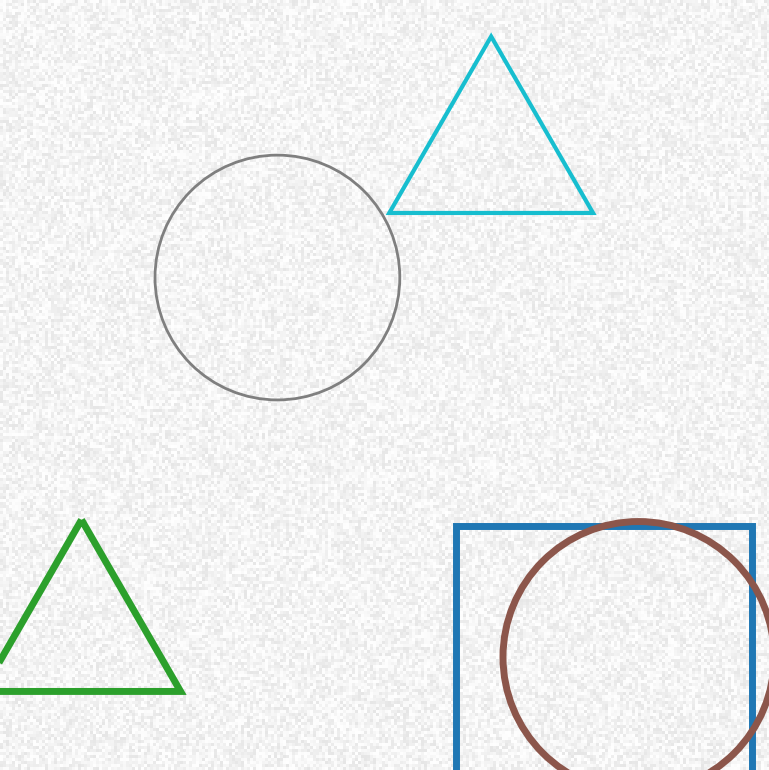[{"shape": "square", "thickness": 2.5, "radius": 0.96, "center": [0.784, 0.124]}, {"shape": "triangle", "thickness": 2.5, "radius": 0.74, "center": [0.106, 0.176]}, {"shape": "circle", "thickness": 2.5, "radius": 0.88, "center": [0.829, 0.147]}, {"shape": "circle", "thickness": 1, "radius": 0.79, "center": [0.36, 0.64]}, {"shape": "triangle", "thickness": 1.5, "radius": 0.76, "center": [0.638, 0.8]}]